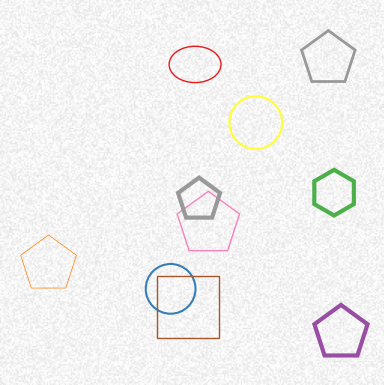[{"shape": "oval", "thickness": 1, "radius": 0.34, "center": [0.507, 0.833]}, {"shape": "circle", "thickness": 1.5, "radius": 0.32, "center": [0.443, 0.25]}, {"shape": "hexagon", "thickness": 3, "radius": 0.3, "center": [0.868, 0.5]}, {"shape": "pentagon", "thickness": 3, "radius": 0.36, "center": [0.886, 0.135]}, {"shape": "pentagon", "thickness": 0.5, "radius": 0.38, "center": [0.126, 0.313]}, {"shape": "circle", "thickness": 1.5, "radius": 0.34, "center": [0.664, 0.682]}, {"shape": "square", "thickness": 1, "radius": 0.4, "center": [0.489, 0.203]}, {"shape": "pentagon", "thickness": 1, "radius": 0.43, "center": [0.541, 0.418]}, {"shape": "pentagon", "thickness": 2, "radius": 0.37, "center": [0.853, 0.847]}, {"shape": "pentagon", "thickness": 3, "radius": 0.29, "center": [0.517, 0.481]}]